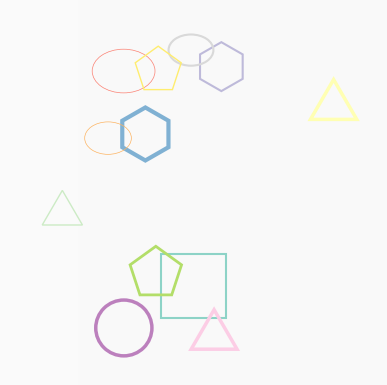[{"shape": "square", "thickness": 1.5, "radius": 0.42, "center": [0.499, 0.256]}, {"shape": "triangle", "thickness": 2.5, "radius": 0.35, "center": [0.861, 0.724]}, {"shape": "hexagon", "thickness": 1.5, "radius": 0.32, "center": [0.571, 0.827]}, {"shape": "oval", "thickness": 0.5, "radius": 0.41, "center": [0.319, 0.815]}, {"shape": "hexagon", "thickness": 3, "radius": 0.34, "center": [0.375, 0.652]}, {"shape": "oval", "thickness": 0.5, "radius": 0.3, "center": [0.279, 0.641]}, {"shape": "pentagon", "thickness": 2, "radius": 0.35, "center": [0.402, 0.291]}, {"shape": "triangle", "thickness": 2.5, "radius": 0.34, "center": [0.552, 0.127]}, {"shape": "oval", "thickness": 1.5, "radius": 0.29, "center": [0.493, 0.87]}, {"shape": "circle", "thickness": 2.5, "radius": 0.36, "center": [0.32, 0.148]}, {"shape": "triangle", "thickness": 1, "radius": 0.3, "center": [0.161, 0.446]}, {"shape": "pentagon", "thickness": 1, "radius": 0.31, "center": [0.408, 0.818]}]